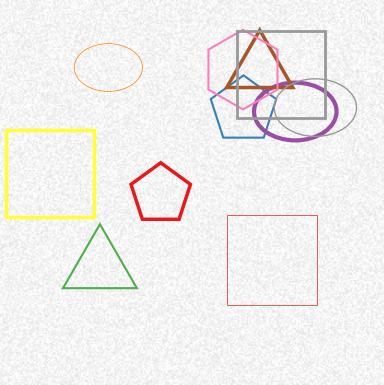[{"shape": "square", "thickness": 0.5, "radius": 0.58, "center": [0.707, 0.325]}, {"shape": "pentagon", "thickness": 2.5, "radius": 0.41, "center": [0.417, 0.496]}, {"shape": "pentagon", "thickness": 1.5, "radius": 0.45, "center": [0.632, 0.715]}, {"shape": "triangle", "thickness": 1.5, "radius": 0.55, "center": [0.26, 0.307]}, {"shape": "oval", "thickness": 3, "radius": 0.54, "center": [0.767, 0.71]}, {"shape": "oval", "thickness": 0.5, "radius": 0.44, "center": [0.281, 0.825]}, {"shape": "square", "thickness": 2.5, "radius": 0.57, "center": [0.129, 0.55]}, {"shape": "triangle", "thickness": 2.5, "radius": 0.5, "center": [0.675, 0.822]}, {"shape": "hexagon", "thickness": 1.5, "radius": 0.52, "center": [0.631, 0.819]}, {"shape": "square", "thickness": 2, "radius": 0.57, "center": [0.73, 0.806]}, {"shape": "oval", "thickness": 1, "radius": 0.53, "center": [0.819, 0.72]}]